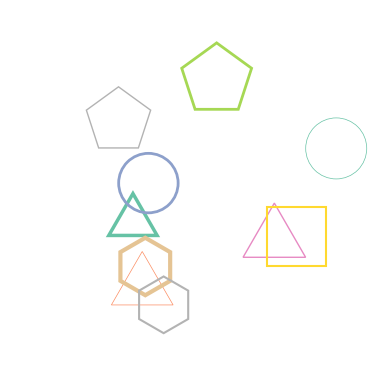[{"shape": "triangle", "thickness": 2.5, "radius": 0.36, "center": [0.345, 0.425]}, {"shape": "circle", "thickness": 0.5, "radius": 0.4, "center": [0.873, 0.614]}, {"shape": "triangle", "thickness": 0.5, "radius": 0.46, "center": [0.369, 0.254]}, {"shape": "circle", "thickness": 2, "radius": 0.39, "center": [0.385, 0.524]}, {"shape": "triangle", "thickness": 1, "radius": 0.47, "center": [0.713, 0.379]}, {"shape": "pentagon", "thickness": 2, "radius": 0.48, "center": [0.563, 0.793]}, {"shape": "square", "thickness": 1.5, "radius": 0.38, "center": [0.771, 0.385]}, {"shape": "hexagon", "thickness": 3, "radius": 0.37, "center": [0.377, 0.308]}, {"shape": "pentagon", "thickness": 1, "radius": 0.44, "center": [0.308, 0.687]}, {"shape": "hexagon", "thickness": 1.5, "radius": 0.37, "center": [0.425, 0.208]}]